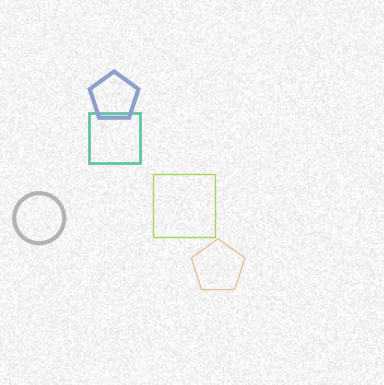[{"shape": "square", "thickness": 2, "radius": 0.33, "center": [0.297, 0.642]}, {"shape": "pentagon", "thickness": 3, "radius": 0.33, "center": [0.296, 0.748]}, {"shape": "square", "thickness": 1, "radius": 0.41, "center": [0.477, 0.466]}, {"shape": "pentagon", "thickness": 1, "radius": 0.37, "center": [0.567, 0.307]}, {"shape": "circle", "thickness": 3, "radius": 0.33, "center": [0.102, 0.433]}]